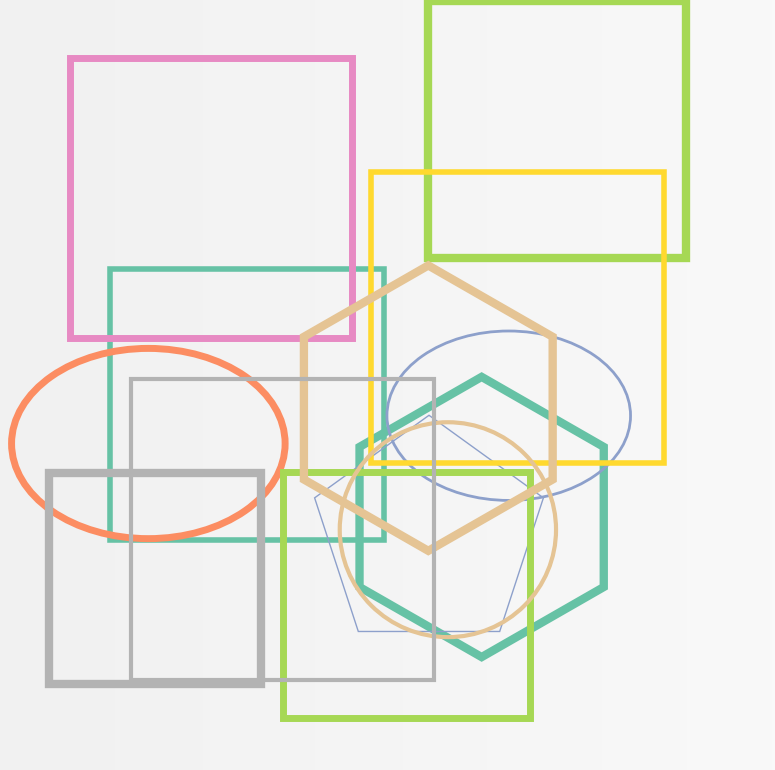[{"shape": "square", "thickness": 2, "radius": 0.88, "center": [0.319, 0.475]}, {"shape": "hexagon", "thickness": 3, "radius": 0.91, "center": [0.621, 0.329]}, {"shape": "oval", "thickness": 2.5, "radius": 0.88, "center": [0.191, 0.424]}, {"shape": "pentagon", "thickness": 0.5, "radius": 0.78, "center": [0.554, 0.305]}, {"shape": "oval", "thickness": 1, "radius": 0.79, "center": [0.656, 0.46]}, {"shape": "square", "thickness": 2.5, "radius": 0.91, "center": [0.272, 0.743]}, {"shape": "square", "thickness": 2.5, "radius": 0.8, "center": [0.525, 0.227]}, {"shape": "square", "thickness": 3, "radius": 0.83, "center": [0.719, 0.832]}, {"shape": "square", "thickness": 2, "radius": 0.95, "center": [0.667, 0.588]}, {"shape": "circle", "thickness": 1.5, "radius": 0.7, "center": [0.578, 0.312]}, {"shape": "hexagon", "thickness": 3, "radius": 0.93, "center": [0.553, 0.47]}, {"shape": "square", "thickness": 3, "radius": 0.68, "center": [0.2, 0.248]}, {"shape": "square", "thickness": 1.5, "radius": 0.98, "center": [0.364, 0.313]}]